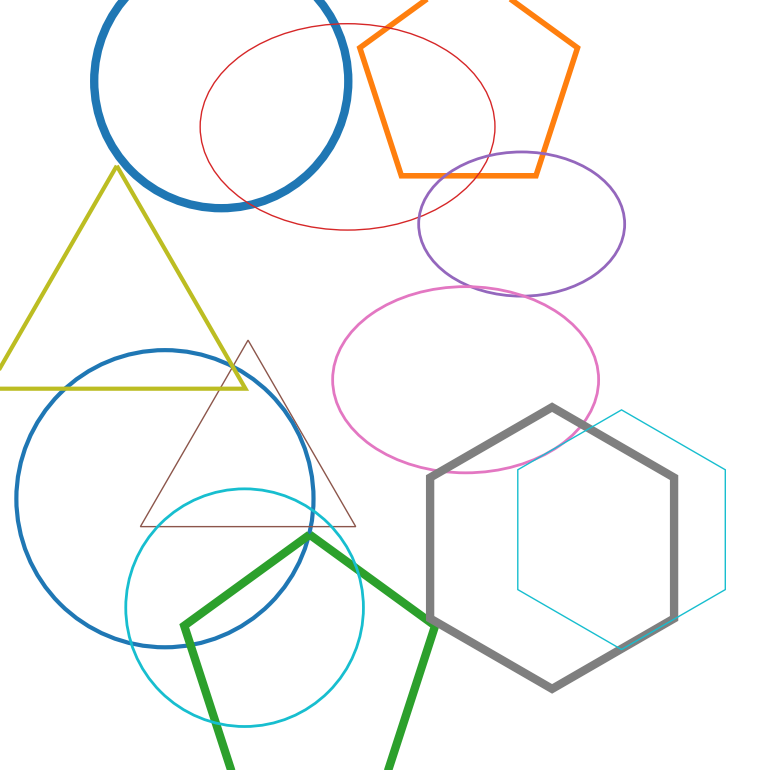[{"shape": "circle", "thickness": 3, "radius": 0.82, "center": [0.287, 0.895]}, {"shape": "circle", "thickness": 1.5, "radius": 0.96, "center": [0.214, 0.352]}, {"shape": "pentagon", "thickness": 2, "radius": 0.74, "center": [0.609, 0.892]}, {"shape": "pentagon", "thickness": 3, "radius": 0.86, "center": [0.402, 0.134]}, {"shape": "oval", "thickness": 0.5, "radius": 0.96, "center": [0.451, 0.835]}, {"shape": "oval", "thickness": 1, "radius": 0.67, "center": [0.677, 0.709]}, {"shape": "triangle", "thickness": 0.5, "radius": 0.81, "center": [0.322, 0.397]}, {"shape": "oval", "thickness": 1, "radius": 0.86, "center": [0.605, 0.507]}, {"shape": "hexagon", "thickness": 3, "radius": 0.91, "center": [0.717, 0.288]}, {"shape": "triangle", "thickness": 1.5, "radius": 0.96, "center": [0.152, 0.592]}, {"shape": "circle", "thickness": 1, "radius": 0.77, "center": [0.318, 0.211]}, {"shape": "hexagon", "thickness": 0.5, "radius": 0.78, "center": [0.807, 0.312]}]